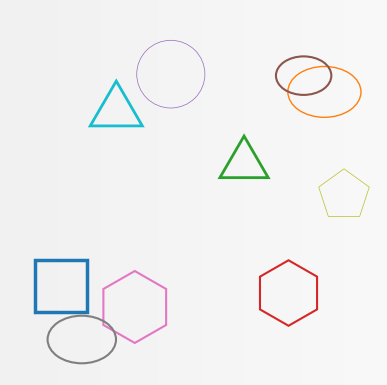[{"shape": "square", "thickness": 2.5, "radius": 0.34, "center": [0.158, 0.257]}, {"shape": "oval", "thickness": 1, "radius": 0.47, "center": [0.837, 0.761]}, {"shape": "triangle", "thickness": 2, "radius": 0.36, "center": [0.63, 0.575]}, {"shape": "hexagon", "thickness": 1.5, "radius": 0.43, "center": [0.745, 0.239]}, {"shape": "circle", "thickness": 0.5, "radius": 0.44, "center": [0.441, 0.807]}, {"shape": "oval", "thickness": 1.5, "radius": 0.36, "center": [0.784, 0.804]}, {"shape": "hexagon", "thickness": 1.5, "radius": 0.47, "center": [0.348, 0.203]}, {"shape": "oval", "thickness": 1.5, "radius": 0.44, "center": [0.211, 0.118]}, {"shape": "pentagon", "thickness": 0.5, "radius": 0.34, "center": [0.888, 0.493]}, {"shape": "triangle", "thickness": 2, "radius": 0.39, "center": [0.3, 0.712]}]